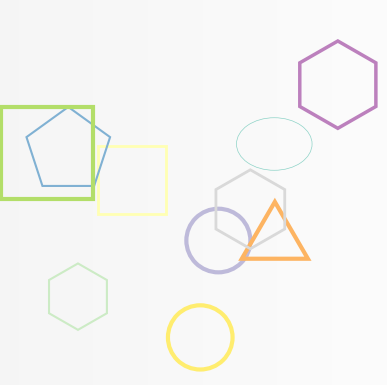[{"shape": "oval", "thickness": 0.5, "radius": 0.49, "center": [0.708, 0.626]}, {"shape": "square", "thickness": 2, "radius": 0.44, "center": [0.341, 0.532]}, {"shape": "circle", "thickness": 3, "radius": 0.41, "center": [0.564, 0.375]}, {"shape": "pentagon", "thickness": 1.5, "radius": 0.57, "center": [0.176, 0.609]}, {"shape": "triangle", "thickness": 3, "radius": 0.49, "center": [0.709, 0.377]}, {"shape": "square", "thickness": 3, "radius": 0.6, "center": [0.121, 0.603]}, {"shape": "hexagon", "thickness": 2, "radius": 0.51, "center": [0.646, 0.456]}, {"shape": "hexagon", "thickness": 2.5, "radius": 0.57, "center": [0.872, 0.78]}, {"shape": "hexagon", "thickness": 1.5, "radius": 0.43, "center": [0.201, 0.23]}, {"shape": "circle", "thickness": 3, "radius": 0.42, "center": [0.517, 0.124]}]